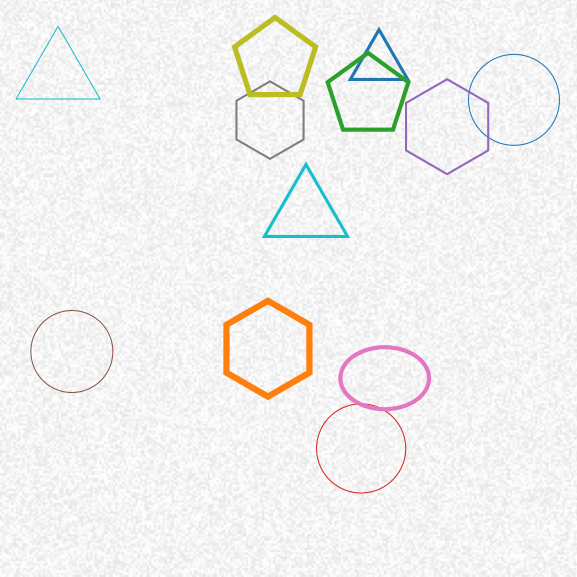[{"shape": "triangle", "thickness": 1.5, "radius": 0.29, "center": [0.656, 0.89]}, {"shape": "circle", "thickness": 0.5, "radius": 0.39, "center": [0.89, 0.826]}, {"shape": "hexagon", "thickness": 3, "radius": 0.41, "center": [0.464, 0.395]}, {"shape": "pentagon", "thickness": 2, "radius": 0.37, "center": [0.637, 0.834]}, {"shape": "circle", "thickness": 0.5, "radius": 0.39, "center": [0.625, 0.223]}, {"shape": "hexagon", "thickness": 1, "radius": 0.41, "center": [0.774, 0.78]}, {"shape": "circle", "thickness": 0.5, "radius": 0.35, "center": [0.124, 0.39]}, {"shape": "oval", "thickness": 2, "radius": 0.38, "center": [0.666, 0.344]}, {"shape": "hexagon", "thickness": 1, "radius": 0.34, "center": [0.468, 0.791]}, {"shape": "pentagon", "thickness": 2.5, "radius": 0.37, "center": [0.476, 0.895]}, {"shape": "triangle", "thickness": 0.5, "radius": 0.42, "center": [0.101, 0.87]}, {"shape": "triangle", "thickness": 1.5, "radius": 0.42, "center": [0.53, 0.631]}]